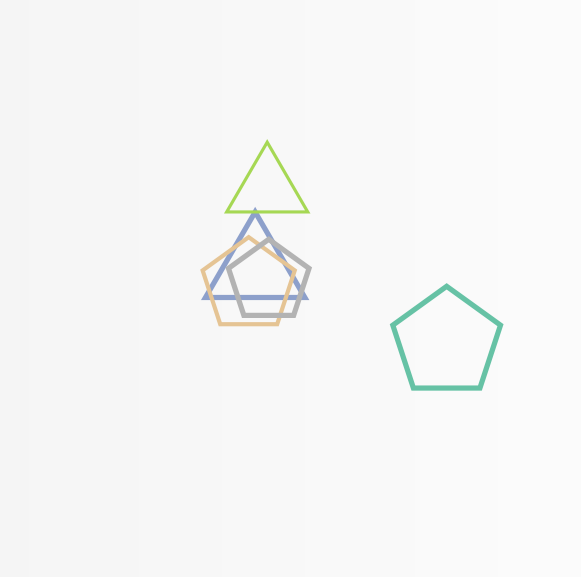[{"shape": "pentagon", "thickness": 2.5, "radius": 0.49, "center": [0.768, 0.406]}, {"shape": "triangle", "thickness": 2.5, "radius": 0.49, "center": [0.439, 0.533]}, {"shape": "triangle", "thickness": 1.5, "radius": 0.4, "center": [0.46, 0.672]}, {"shape": "pentagon", "thickness": 2, "radius": 0.42, "center": [0.428, 0.505]}, {"shape": "pentagon", "thickness": 2.5, "radius": 0.36, "center": [0.462, 0.512]}]